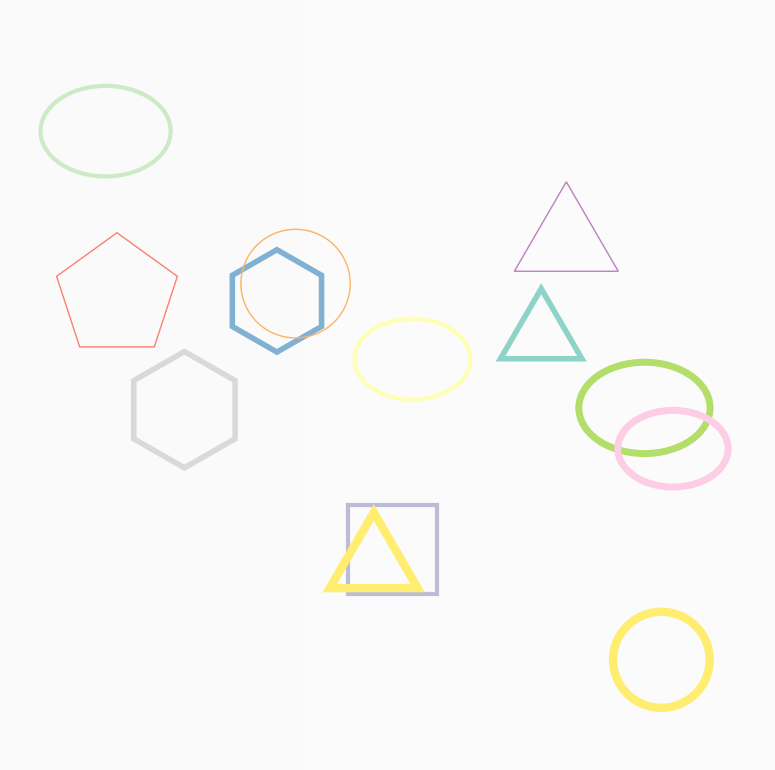[{"shape": "triangle", "thickness": 2, "radius": 0.3, "center": [0.698, 0.564]}, {"shape": "oval", "thickness": 1.5, "radius": 0.37, "center": [0.532, 0.534]}, {"shape": "square", "thickness": 1.5, "radius": 0.29, "center": [0.506, 0.287]}, {"shape": "pentagon", "thickness": 0.5, "radius": 0.41, "center": [0.151, 0.616]}, {"shape": "hexagon", "thickness": 2, "radius": 0.33, "center": [0.357, 0.609]}, {"shape": "circle", "thickness": 0.5, "radius": 0.35, "center": [0.381, 0.632]}, {"shape": "oval", "thickness": 2.5, "radius": 0.42, "center": [0.832, 0.47]}, {"shape": "oval", "thickness": 2.5, "radius": 0.36, "center": [0.868, 0.417]}, {"shape": "hexagon", "thickness": 2, "radius": 0.38, "center": [0.238, 0.468]}, {"shape": "triangle", "thickness": 0.5, "radius": 0.39, "center": [0.731, 0.686]}, {"shape": "oval", "thickness": 1.5, "radius": 0.42, "center": [0.136, 0.83]}, {"shape": "circle", "thickness": 3, "radius": 0.31, "center": [0.853, 0.143]}, {"shape": "triangle", "thickness": 3, "radius": 0.33, "center": [0.482, 0.269]}]